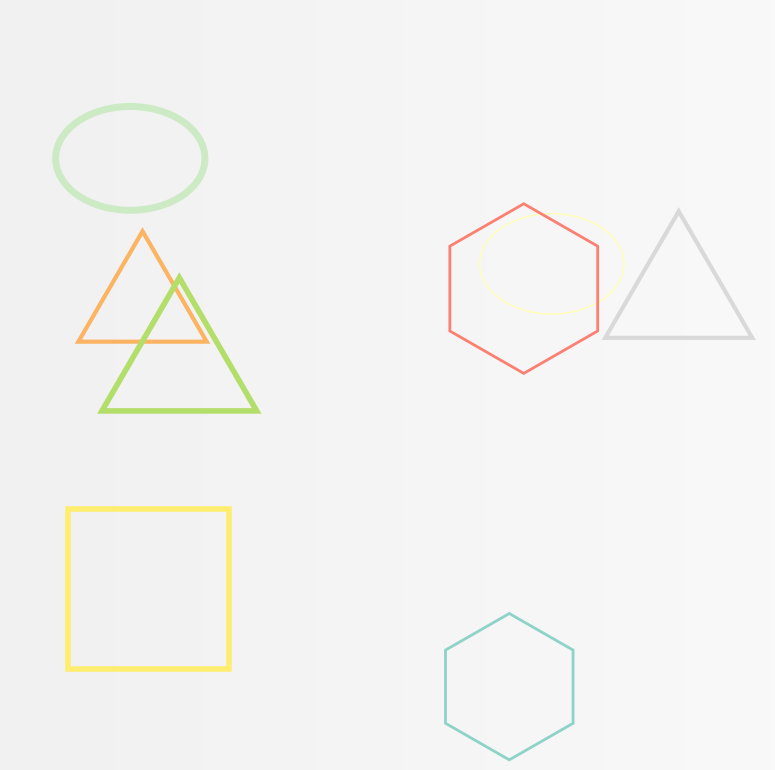[{"shape": "hexagon", "thickness": 1, "radius": 0.48, "center": [0.657, 0.108]}, {"shape": "oval", "thickness": 0.5, "radius": 0.47, "center": [0.712, 0.657]}, {"shape": "hexagon", "thickness": 1, "radius": 0.55, "center": [0.676, 0.625]}, {"shape": "triangle", "thickness": 1.5, "radius": 0.48, "center": [0.184, 0.604]}, {"shape": "triangle", "thickness": 2, "radius": 0.58, "center": [0.231, 0.524]}, {"shape": "triangle", "thickness": 1.5, "radius": 0.55, "center": [0.876, 0.616]}, {"shape": "oval", "thickness": 2.5, "radius": 0.48, "center": [0.168, 0.794]}, {"shape": "square", "thickness": 2, "radius": 0.52, "center": [0.191, 0.235]}]